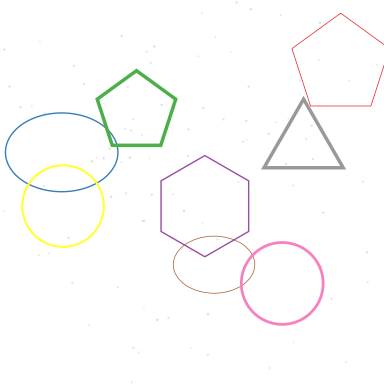[{"shape": "pentagon", "thickness": 0.5, "radius": 0.67, "center": [0.885, 0.833]}, {"shape": "oval", "thickness": 1, "radius": 0.73, "center": [0.16, 0.604]}, {"shape": "pentagon", "thickness": 2.5, "radius": 0.54, "center": [0.355, 0.709]}, {"shape": "hexagon", "thickness": 1, "radius": 0.66, "center": [0.532, 0.465]}, {"shape": "circle", "thickness": 1.5, "radius": 0.53, "center": [0.164, 0.465]}, {"shape": "oval", "thickness": 0.5, "radius": 0.53, "center": [0.556, 0.313]}, {"shape": "circle", "thickness": 2, "radius": 0.53, "center": [0.733, 0.264]}, {"shape": "triangle", "thickness": 2.5, "radius": 0.59, "center": [0.789, 0.624]}]